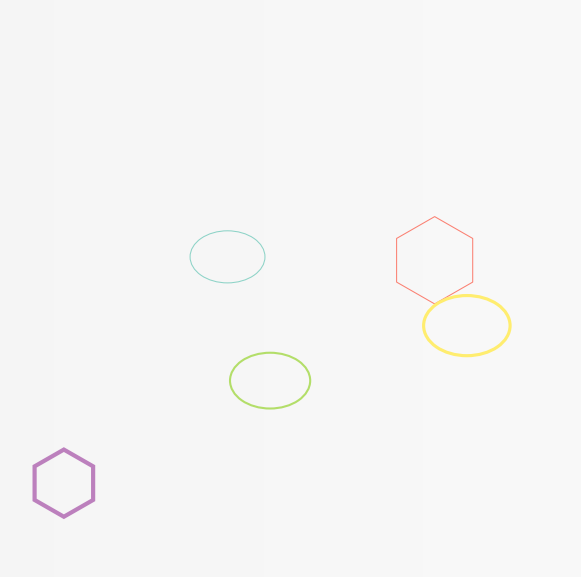[{"shape": "oval", "thickness": 0.5, "radius": 0.32, "center": [0.391, 0.554]}, {"shape": "hexagon", "thickness": 0.5, "radius": 0.38, "center": [0.748, 0.548]}, {"shape": "oval", "thickness": 1, "radius": 0.34, "center": [0.465, 0.34]}, {"shape": "hexagon", "thickness": 2, "radius": 0.29, "center": [0.11, 0.163]}, {"shape": "oval", "thickness": 1.5, "radius": 0.37, "center": [0.803, 0.435]}]